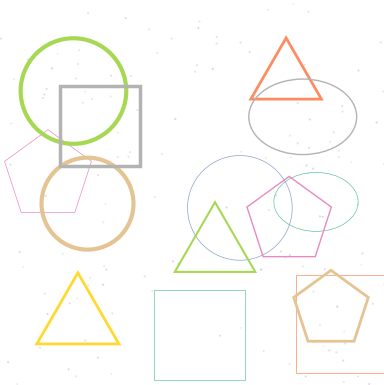[{"shape": "oval", "thickness": 0.5, "radius": 0.55, "center": [0.821, 0.476]}, {"shape": "square", "thickness": 0.5, "radius": 0.59, "center": [0.518, 0.131]}, {"shape": "triangle", "thickness": 2, "radius": 0.53, "center": [0.743, 0.796]}, {"shape": "square", "thickness": 0.5, "radius": 0.63, "center": [0.895, 0.158]}, {"shape": "circle", "thickness": 0.5, "radius": 0.68, "center": [0.623, 0.46]}, {"shape": "pentagon", "thickness": 1, "radius": 0.58, "center": [0.751, 0.427]}, {"shape": "pentagon", "thickness": 0.5, "radius": 0.59, "center": [0.125, 0.544]}, {"shape": "circle", "thickness": 3, "radius": 0.69, "center": [0.191, 0.764]}, {"shape": "triangle", "thickness": 1.5, "radius": 0.6, "center": [0.559, 0.354]}, {"shape": "triangle", "thickness": 2, "radius": 0.62, "center": [0.202, 0.168]}, {"shape": "pentagon", "thickness": 2, "radius": 0.51, "center": [0.86, 0.196]}, {"shape": "circle", "thickness": 3, "radius": 0.6, "center": [0.227, 0.471]}, {"shape": "square", "thickness": 2.5, "radius": 0.52, "center": [0.259, 0.673]}, {"shape": "oval", "thickness": 1, "radius": 0.7, "center": [0.786, 0.697]}]